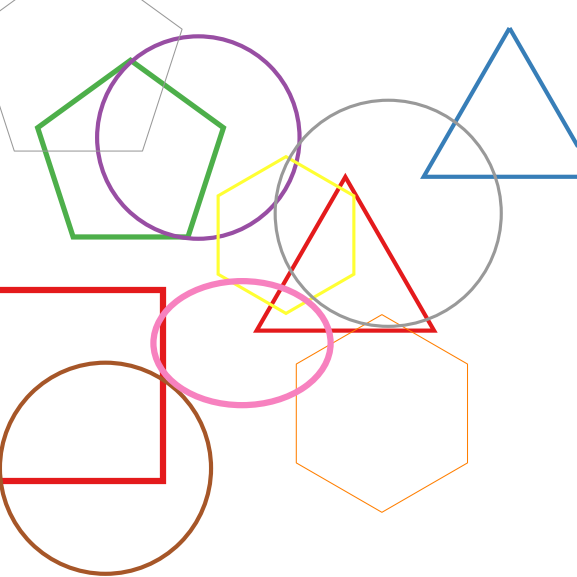[{"shape": "square", "thickness": 3, "radius": 0.83, "center": [0.117, 0.332]}, {"shape": "triangle", "thickness": 2, "radius": 0.89, "center": [0.598, 0.515]}, {"shape": "triangle", "thickness": 2, "radius": 0.86, "center": [0.882, 0.779]}, {"shape": "pentagon", "thickness": 2.5, "radius": 0.85, "center": [0.226, 0.726]}, {"shape": "circle", "thickness": 2, "radius": 0.88, "center": [0.343, 0.761]}, {"shape": "hexagon", "thickness": 0.5, "radius": 0.86, "center": [0.661, 0.283]}, {"shape": "hexagon", "thickness": 1.5, "radius": 0.68, "center": [0.495, 0.592]}, {"shape": "circle", "thickness": 2, "radius": 0.91, "center": [0.183, 0.188]}, {"shape": "oval", "thickness": 3, "radius": 0.77, "center": [0.419, 0.405]}, {"shape": "circle", "thickness": 1.5, "radius": 0.98, "center": [0.672, 0.63]}, {"shape": "pentagon", "thickness": 0.5, "radius": 0.94, "center": [0.136, 0.89]}]